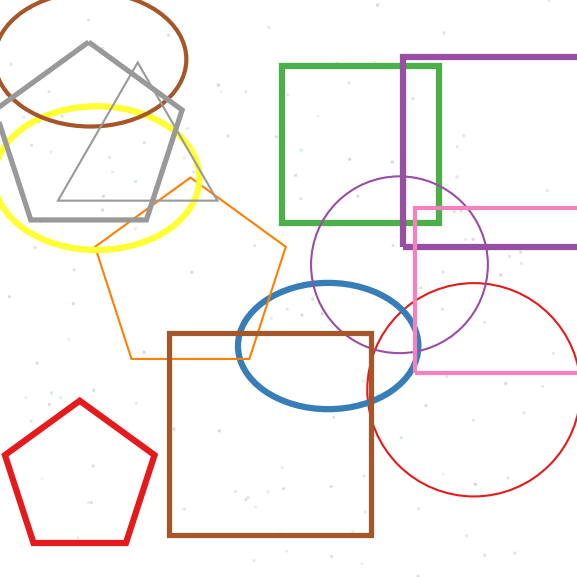[{"shape": "circle", "thickness": 1, "radius": 0.92, "center": [0.821, 0.324]}, {"shape": "pentagon", "thickness": 3, "radius": 0.68, "center": [0.138, 0.169]}, {"shape": "oval", "thickness": 3, "radius": 0.78, "center": [0.568, 0.4]}, {"shape": "square", "thickness": 3, "radius": 0.68, "center": [0.625, 0.749]}, {"shape": "circle", "thickness": 1, "radius": 0.77, "center": [0.692, 0.541]}, {"shape": "square", "thickness": 3, "radius": 0.82, "center": [0.862, 0.736]}, {"shape": "pentagon", "thickness": 1, "radius": 0.87, "center": [0.33, 0.518]}, {"shape": "oval", "thickness": 3, "radius": 0.89, "center": [0.168, 0.691]}, {"shape": "square", "thickness": 2.5, "radius": 0.87, "center": [0.467, 0.247]}, {"shape": "oval", "thickness": 2, "radius": 0.83, "center": [0.156, 0.896]}, {"shape": "square", "thickness": 2, "radius": 0.71, "center": [0.861, 0.496]}, {"shape": "triangle", "thickness": 1, "radius": 0.8, "center": [0.238, 0.731]}, {"shape": "pentagon", "thickness": 2.5, "radius": 0.85, "center": [0.153, 0.756]}]